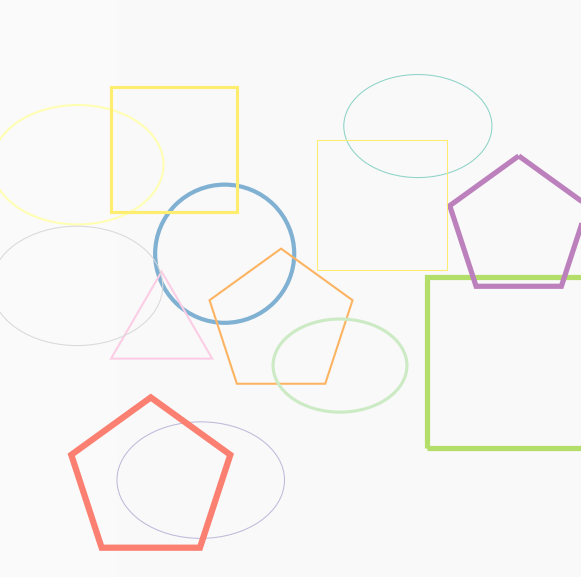[{"shape": "oval", "thickness": 0.5, "radius": 0.64, "center": [0.719, 0.781]}, {"shape": "oval", "thickness": 1, "radius": 0.74, "center": [0.134, 0.714]}, {"shape": "oval", "thickness": 0.5, "radius": 0.72, "center": [0.345, 0.168]}, {"shape": "pentagon", "thickness": 3, "radius": 0.72, "center": [0.259, 0.167]}, {"shape": "circle", "thickness": 2, "radius": 0.6, "center": [0.387, 0.56]}, {"shape": "pentagon", "thickness": 1, "radius": 0.65, "center": [0.484, 0.439]}, {"shape": "square", "thickness": 2.5, "radius": 0.74, "center": [0.882, 0.372]}, {"shape": "triangle", "thickness": 1, "radius": 0.5, "center": [0.278, 0.428]}, {"shape": "oval", "thickness": 0.5, "radius": 0.74, "center": [0.132, 0.504]}, {"shape": "pentagon", "thickness": 2.5, "radius": 0.62, "center": [0.892, 0.604]}, {"shape": "oval", "thickness": 1.5, "radius": 0.58, "center": [0.585, 0.366]}, {"shape": "square", "thickness": 0.5, "radius": 0.56, "center": [0.657, 0.645]}, {"shape": "square", "thickness": 1.5, "radius": 0.54, "center": [0.299, 0.741]}]